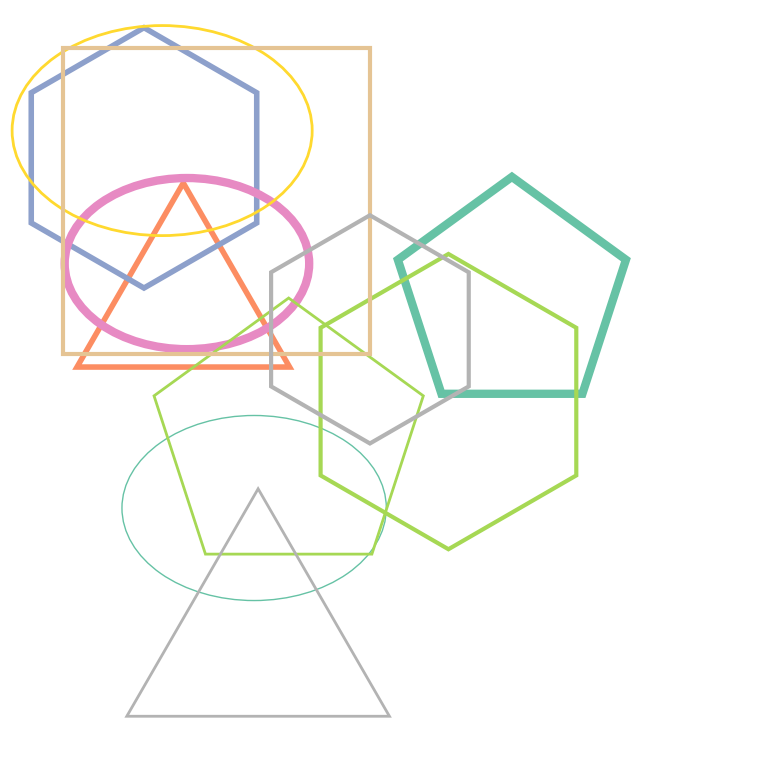[{"shape": "pentagon", "thickness": 3, "radius": 0.78, "center": [0.665, 0.615]}, {"shape": "oval", "thickness": 0.5, "radius": 0.86, "center": [0.33, 0.34]}, {"shape": "triangle", "thickness": 2, "radius": 0.8, "center": [0.238, 0.603]}, {"shape": "hexagon", "thickness": 2, "radius": 0.85, "center": [0.187, 0.795]}, {"shape": "oval", "thickness": 3, "radius": 0.79, "center": [0.243, 0.658]}, {"shape": "hexagon", "thickness": 1.5, "radius": 0.96, "center": [0.582, 0.478]}, {"shape": "pentagon", "thickness": 1, "radius": 0.92, "center": [0.375, 0.429]}, {"shape": "oval", "thickness": 1, "radius": 0.97, "center": [0.211, 0.83]}, {"shape": "square", "thickness": 1.5, "radius": 0.99, "center": [0.281, 0.739]}, {"shape": "hexagon", "thickness": 1.5, "radius": 0.74, "center": [0.48, 0.572]}, {"shape": "triangle", "thickness": 1, "radius": 0.98, "center": [0.335, 0.168]}]